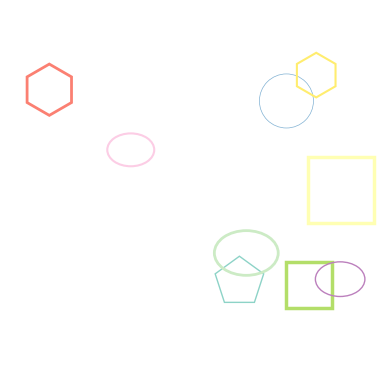[{"shape": "pentagon", "thickness": 1, "radius": 0.33, "center": [0.622, 0.268]}, {"shape": "square", "thickness": 2.5, "radius": 0.43, "center": [0.885, 0.506]}, {"shape": "hexagon", "thickness": 2, "radius": 0.33, "center": [0.128, 0.767]}, {"shape": "circle", "thickness": 0.5, "radius": 0.35, "center": [0.744, 0.738]}, {"shape": "square", "thickness": 2.5, "radius": 0.3, "center": [0.803, 0.26]}, {"shape": "oval", "thickness": 1.5, "radius": 0.3, "center": [0.34, 0.611]}, {"shape": "oval", "thickness": 1, "radius": 0.32, "center": [0.883, 0.275]}, {"shape": "oval", "thickness": 2, "radius": 0.41, "center": [0.64, 0.343]}, {"shape": "hexagon", "thickness": 1.5, "radius": 0.29, "center": [0.821, 0.805]}]